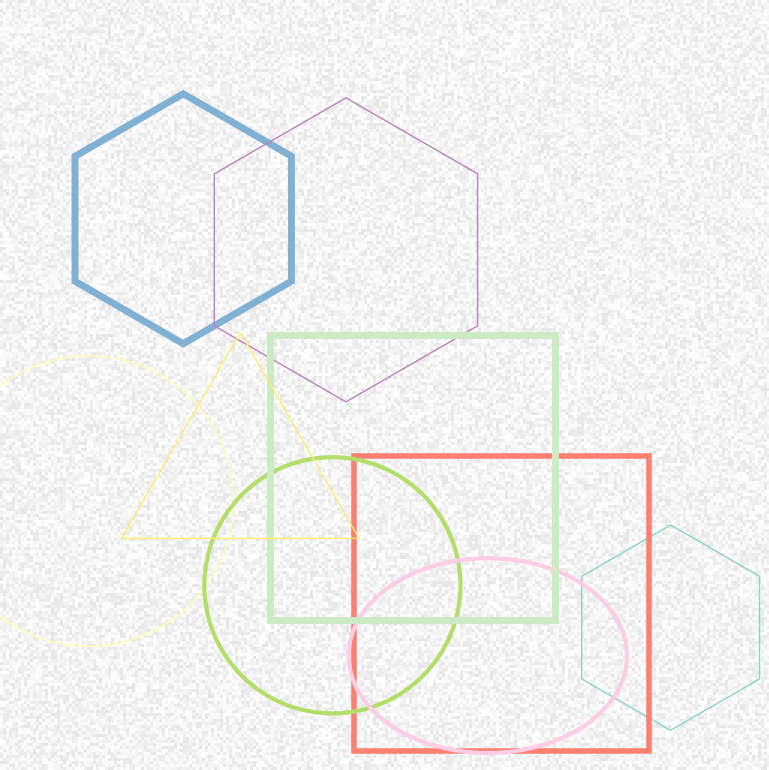[{"shape": "hexagon", "thickness": 0.5, "radius": 0.67, "center": [0.871, 0.185]}, {"shape": "circle", "thickness": 0.5, "radius": 0.94, "center": [0.115, 0.349]}, {"shape": "square", "thickness": 2, "radius": 0.96, "center": [0.651, 0.216]}, {"shape": "hexagon", "thickness": 2.5, "radius": 0.81, "center": [0.238, 0.716]}, {"shape": "circle", "thickness": 1.5, "radius": 0.83, "center": [0.432, 0.24]}, {"shape": "oval", "thickness": 1.5, "radius": 0.9, "center": [0.634, 0.149]}, {"shape": "hexagon", "thickness": 0.5, "radius": 0.99, "center": [0.449, 0.676]}, {"shape": "square", "thickness": 2.5, "radius": 0.93, "center": [0.535, 0.379]}, {"shape": "triangle", "thickness": 0.5, "radius": 0.89, "center": [0.312, 0.39]}]